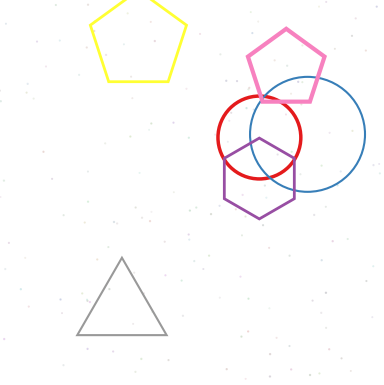[{"shape": "circle", "thickness": 2.5, "radius": 0.54, "center": [0.674, 0.643]}, {"shape": "circle", "thickness": 1.5, "radius": 0.75, "center": [0.799, 0.651]}, {"shape": "hexagon", "thickness": 2, "radius": 0.52, "center": [0.674, 0.536]}, {"shape": "pentagon", "thickness": 2, "radius": 0.66, "center": [0.36, 0.894]}, {"shape": "pentagon", "thickness": 3, "radius": 0.52, "center": [0.743, 0.821]}, {"shape": "triangle", "thickness": 1.5, "radius": 0.67, "center": [0.317, 0.197]}]